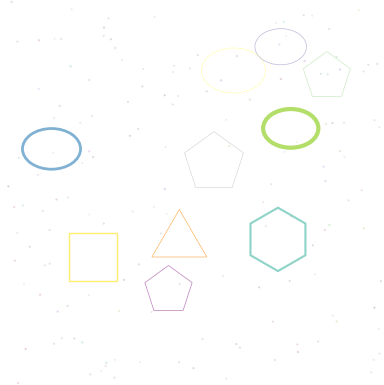[{"shape": "hexagon", "thickness": 1.5, "radius": 0.41, "center": [0.722, 0.378]}, {"shape": "oval", "thickness": 0.5, "radius": 0.42, "center": [0.607, 0.817]}, {"shape": "oval", "thickness": 0.5, "radius": 0.34, "center": [0.729, 0.879]}, {"shape": "oval", "thickness": 2, "radius": 0.38, "center": [0.134, 0.613]}, {"shape": "triangle", "thickness": 0.5, "radius": 0.41, "center": [0.466, 0.374]}, {"shape": "oval", "thickness": 3, "radius": 0.36, "center": [0.755, 0.667]}, {"shape": "pentagon", "thickness": 0.5, "radius": 0.4, "center": [0.556, 0.578]}, {"shape": "pentagon", "thickness": 0.5, "radius": 0.32, "center": [0.438, 0.246]}, {"shape": "pentagon", "thickness": 0.5, "radius": 0.32, "center": [0.849, 0.802]}, {"shape": "square", "thickness": 1, "radius": 0.31, "center": [0.241, 0.333]}]